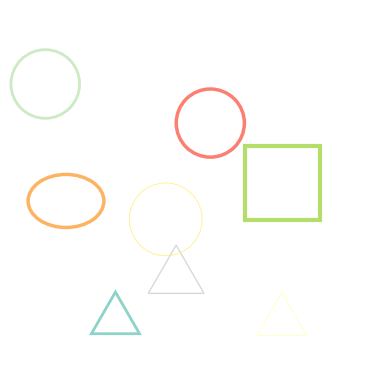[{"shape": "triangle", "thickness": 2, "radius": 0.36, "center": [0.3, 0.169]}, {"shape": "triangle", "thickness": 0.5, "radius": 0.37, "center": [0.732, 0.166]}, {"shape": "circle", "thickness": 2.5, "radius": 0.44, "center": [0.546, 0.68]}, {"shape": "oval", "thickness": 2.5, "radius": 0.49, "center": [0.171, 0.478]}, {"shape": "square", "thickness": 3, "radius": 0.48, "center": [0.734, 0.525]}, {"shape": "triangle", "thickness": 1, "radius": 0.42, "center": [0.458, 0.28]}, {"shape": "circle", "thickness": 2, "radius": 0.45, "center": [0.118, 0.782]}, {"shape": "circle", "thickness": 0.5, "radius": 0.47, "center": [0.43, 0.43]}]